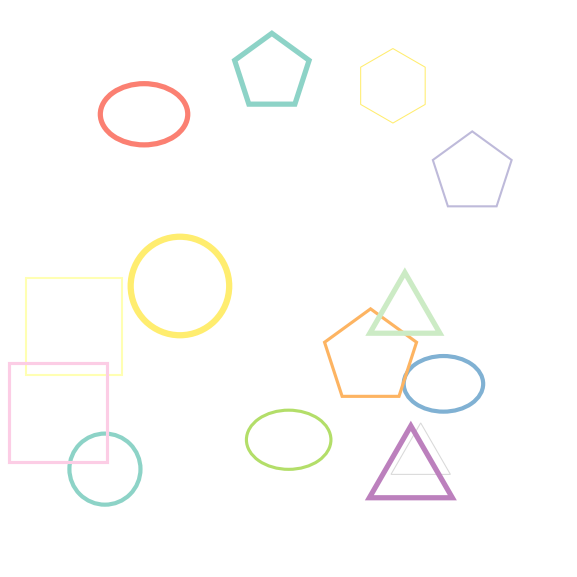[{"shape": "circle", "thickness": 2, "radius": 0.31, "center": [0.182, 0.187]}, {"shape": "pentagon", "thickness": 2.5, "radius": 0.34, "center": [0.471, 0.874]}, {"shape": "square", "thickness": 1, "radius": 0.42, "center": [0.128, 0.434]}, {"shape": "pentagon", "thickness": 1, "radius": 0.36, "center": [0.818, 0.7]}, {"shape": "oval", "thickness": 2.5, "radius": 0.38, "center": [0.249, 0.801]}, {"shape": "oval", "thickness": 2, "radius": 0.34, "center": [0.768, 0.334]}, {"shape": "pentagon", "thickness": 1.5, "radius": 0.42, "center": [0.642, 0.381]}, {"shape": "oval", "thickness": 1.5, "radius": 0.37, "center": [0.5, 0.238]}, {"shape": "square", "thickness": 1.5, "radius": 0.43, "center": [0.1, 0.285]}, {"shape": "triangle", "thickness": 0.5, "radius": 0.3, "center": [0.728, 0.207]}, {"shape": "triangle", "thickness": 2.5, "radius": 0.41, "center": [0.711, 0.179]}, {"shape": "triangle", "thickness": 2.5, "radius": 0.35, "center": [0.701, 0.457]}, {"shape": "circle", "thickness": 3, "radius": 0.43, "center": [0.312, 0.504]}, {"shape": "hexagon", "thickness": 0.5, "radius": 0.32, "center": [0.68, 0.851]}]